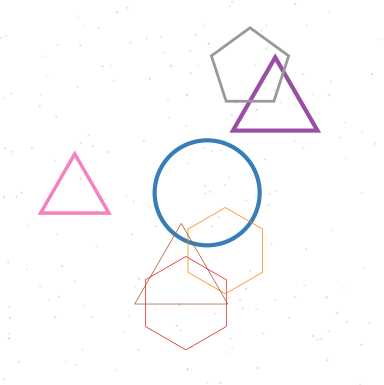[{"shape": "hexagon", "thickness": 0.5, "radius": 0.61, "center": [0.483, 0.213]}, {"shape": "circle", "thickness": 3, "radius": 0.68, "center": [0.538, 0.499]}, {"shape": "triangle", "thickness": 3, "radius": 0.63, "center": [0.715, 0.724]}, {"shape": "hexagon", "thickness": 0.5, "radius": 0.56, "center": [0.585, 0.349]}, {"shape": "triangle", "thickness": 0.5, "radius": 0.7, "center": [0.471, 0.28]}, {"shape": "triangle", "thickness": 2.5, "radius": 0.51, "center": [0.194, 0.498]}, {"shape": "pentagon", "thickness": 2, "radius": 0.53, "center": [0.649, 0.822]}]